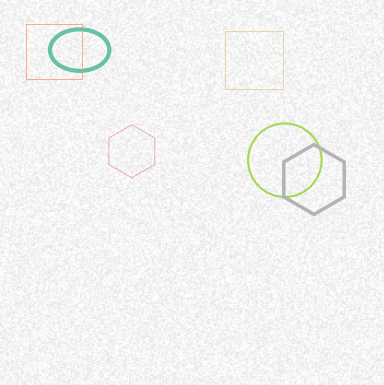[{"shape": "oval", "thickness": 3, "radius": 0.39, "center": [0.207, 0.87]}, {"shape": "square", "thickness": 0.5, "radius": 0.36, "center": [0.14, 0.867]}, {"shape": "hexagon", "thickness": 0.5, "radius": 0.34, "center": [0.342, 0.607]}, {"shape": "circle", "thickness": 1.5, "radius": 0.48, "center": [0.74, 0.584]}, {"shape": "square", "thickness": 0.5, "radius": 0.37, "center": [0.66, 0.845]}, {"shape": "hexagon", "thickness": 2.5, "radius": 0.45, "center": [0.816, 0.534]}]